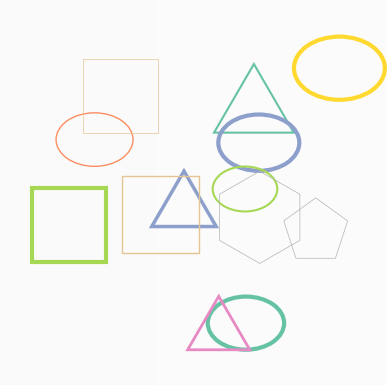[{"shape": "triangle", "thickness": 1.5, "radius": 0.59, "center": [0.655, 0.715]}, {"shape": "oval", "thickness": 3, "radius": 0.49, "center": [0.635, 0.161]}, {"shape": "oval", "thickness": 1, "radius": 0.5, "center": [0.244, 0.637]}, {"shape": "triangle", "thickness": 2.5, "radius": 0.48, "center": [0.475, 0.46]}, {"shape": "oval", "thickness": 3, "radius": 0.52, "center": [0.668, 0.629]}, {"shape": "triangle", "thickness": 2, "radius": 0.46, "center": [0.564, 0.138]}, {"shape": "oval", "thickness": 1.5, "radius": 0.42, "center": [0.632, 0.509]}, {"shape": "square", "thickness": 3, "radius": 0.48, "center": [0.178, 0.416]}, {"shape": "oval", "thickness": 3, "radius": 0.59, "center": [0.876, 0.823]}, {"shape": "square", "thickness": 0.5, "radius": 0.48, "center": [0.311, 0.751]}, {"shape": "square", "thickness": 1, "radius": 0.5, "center": [0.415, 0.443]}, {"shape": "hexagon", "thickness": 0.5, "radius": 0.6, "center": [0.67, 0.436]}, {"shape": "pentagon", "thickness": 0.5, "radius": 0.43, "center": [0.815, 0.399]}]